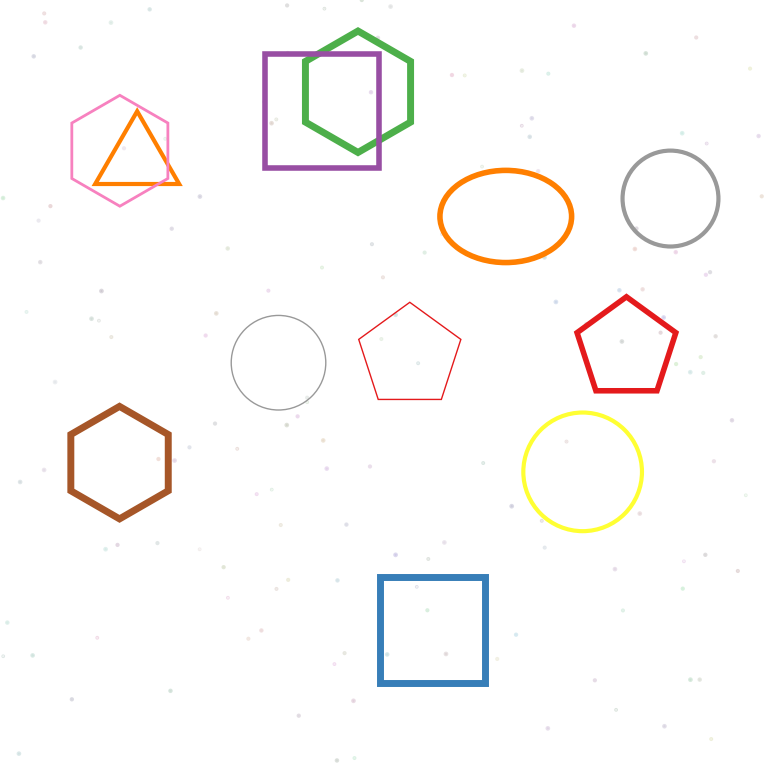[{"shape": "pentagon", "thickness": 2, "radius": 0.34, "center": [0.814, 0.547]}, {"shape": "pentagon", "thickness": 0.5, "radius": 0.35, "center": [0.532, 0.538]}, {"shape": "square", "thickness": 2.5, "radius": 0.34, "center": [0.562, 0.182]}, {"shape": "hexagon", "thickness": 2.5, "radius": 0.39, "center": [0.465, 0.881]}, {"shape": "square", "thickness": 2, "radius": 0.37, "center": [0.419, 0.856]}, {"shape": "triangle", "thickness": 1.5, "radius": 0.31, "center": [0.178, 0.793]}, {"shape": "oval", "thickness": 2, "radius": 0.43, "center": [0.657, 0.719]}, {"shape": "circle", "thickness": 1.5, "radius": 0.39, "center": [0.757, 0.387]}, {"shape": "hexagon", "thickness": 2.5, "radius": 0.37, "center": [0.155, 0.399]}, {"shape": "hexagon", "thickness": 1, "radius": 0.36, "center": [0.156, 0.804]}, {"shape": "circle", "thickness": 1.5, "radius": 0.31, "center": [0.871, 0.742]}, {"shape": "circle", "thickness": 0.5, "radius": 0.31, "center": [0.362, 0.529]}]